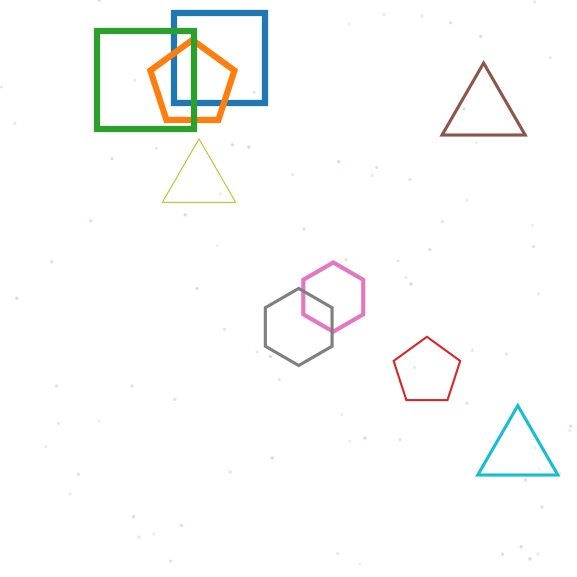[{"shape": "square", "thickness": 3, "radius": 0.39, "center": [0.38, 0.899]}, {"shape": "pentagon", "thickness": 3, "radius": 0.38, "center": [0.333, 0.853]}, {"shape": "square", "thickness": 3, "radius": 0.42, "center": [0.252, 0.861]}, {"shape": "pentagon", "thickness": 1, "radius": 0.3, "center": [0.739, 0.355]}, {"shape": "triangle", "thickness": 1.5, "radius": 0.42, "center": [0.837, 0.807]}, {"shape": "hexagon", "thickness": 2, "radius": 0.3, "center": [0.577, 0.485]}, {"shape": "hexagon", "thickness": 1.5, "radius": 0.33, "center": [0.517, 0.433]}, {"shape": "triangle", "thickness": 0.5, "radius": 0.37, "center": [0.345, 0.685]}, {"shape": "triangle", "thickness": 1.5, "radius": 0.4, "center": [0.897, 0.217]}]